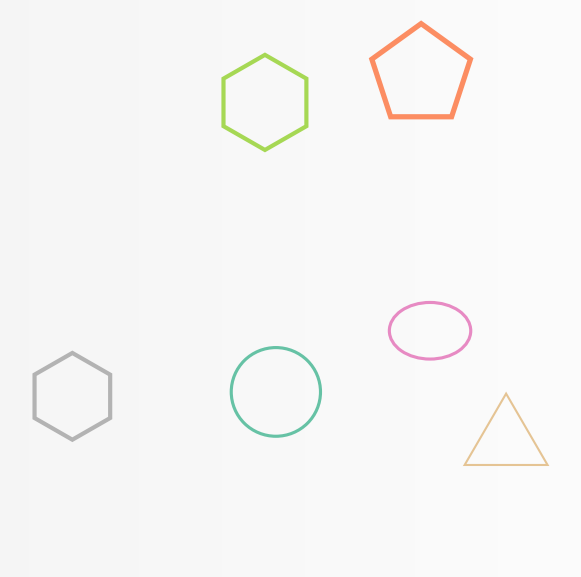[{"shape": "circle", "thickness": 1.5, "radius": 0.38, "center": [0.475, 0.32]}, {"shape": "pentagon", "thickness": 2.5, "radius": 0.45, "center": [0.725, 0.869]}, {"shape": "oval", "thickness": 1.5, "radius": 0.35, "center": [0.74, 0.426]}, {"shape": "hexagon", "thickness": 2, "radius": 0.41, "center": [0.456, 0.822]}, {"shape": "triangle", "thickness": 1, "radius": 0.41, "center": [0.871, 0.235]}, {"shape": "hexagon", "thickness": 2, "radius": 0.38, "center": [0.124, 0.313]}]